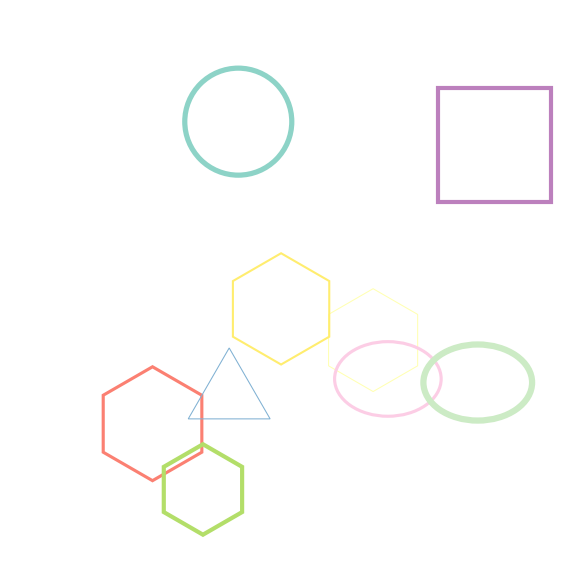[{"shape": "circle", "thickness": 2.5, "radius": 0.46, "center": [0.413, 0.788]}, {"shape": "hexagon", "thickness": 0.5, "radius": 0.45, "center": [0.646, 0.41]}, {"shape": "hexagon", "thickness": 1.5, "radius": 0.49, "center": [0.264, 0.265]}, {"shape": "triangle", "thickness": 0.5, "radius": 0.41, "center": [0.397, 0.315]}, {"shape": "hexagon", "thickness": 2, "radius": 0.39, "center": [0.351, 0.152]}, {"shape": "oval", "thickness": 1.5, "radius": 0.46, "center": [0.672, 0.343]}, {"shape": "square", "thickness": 2, "radius": 0.49, "center": [0.857, 0.748]}, {"shape": "oval", "thickness": 3, "radius": 0.47, "center": [0.827, 0.337]}, {"shape": "hexagon", "thickness": 1, "radius": 0.48, "center": [0.487, 0.464]}]